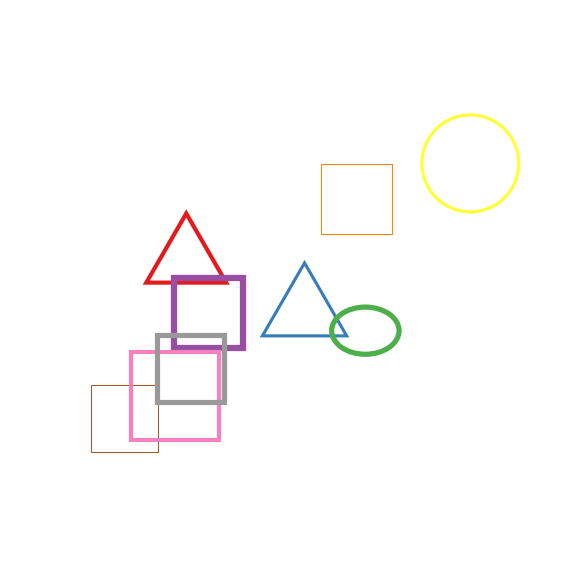[{"shape": "triangle", "thickness": 2, "radius": 0.4, "center": [0.323, 0.55]}, {"shape": "triangle", "thickness": 1.5, "radius": 0.42, "center": [0.527, 0.46]}, {"shape": "oval", "thickness": 2.5, "radius": 0.29, "center": [0.633, 0.427]}, {"shape": "square", "thickness": 3, "radius": 0.3, "center": [0.361, 0.457]}, {"shape": "square", "thickness": 0.5, "radius": 0.3, "center": [0.617, 0.655]}, {"shape": "circle", "thickness": 1.5, "radius": 0.42, "center": [0.814, 0.716]}, {"shape": "square", "thickness": 0.5, "radius": 0.29, "center": [0.216, 0.274]}, {"shape": "square", "thickness": 2, "radius": 0.38, "center": [0.303, 0.313]}, {"shape": "square", "thickness": 2.5, "radius": 0.29, "center": [0.33, 0.361]}]